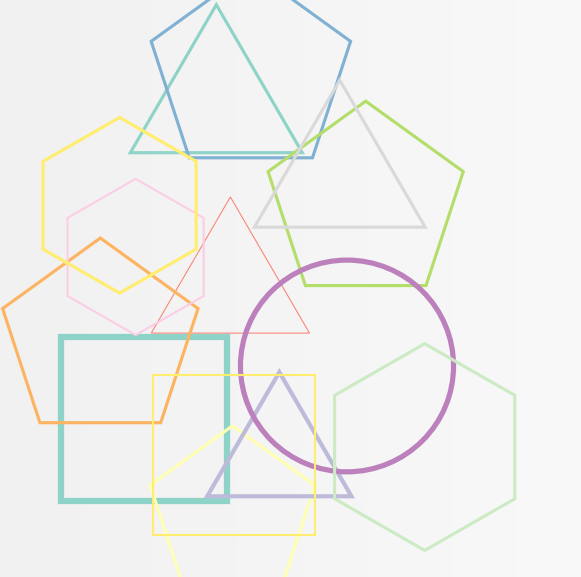[{"shape": "square", "thickness": 3, "radius": 0.71, "center": [0.248, 0.273]}, {"shape": "triangle", "thickness": 1.5, "radius": 0.85, "center": [0.372, 0.82]}, {"shape": "pentagon", "thickness": 1.5, "radius": 0.74, "center": [0.4, 0.113]}, {"shape": "triangle", "thickness": 2, "radius": 0.72, "center": [0.481, 0.211]}, {"shape": "triangle", "thickness": 0.5, "radius": 0.79, "center": [0.396, 0.501]}, {"shape": "pentagon", "thickness": 1.5, "radius": 0.9, "center": [0.432, 0.872]}, {"shape": "pentagon", "thickness": 1.5, "radius": 0.88, "center": [0.173, 0.41]}, {"shape": "pentagon", "thickness": 1.5, "radius": 0.88, "center": [0.629, 0.647]}, {"shape": "hexagon", "thickness": 1, "radius": 0.68, "center": [0.233, 0.554]}, {"shape": "triangle", "thickness": 1.5, "radius": 0.85, "center": [0.585, 0.691]}, {"shape": "circle", "thickness": 2.5, "radius": 0.92, "center": [0.597, 0.365]}, {"shape": "hexagon", "thickness": 1.5, "radius": 0.9, "center": [0.731, 0.225]}, {"shape": "square", "thickness": 1, "radius": 0.69, "center": [0.402, 0.211]}, {"shape": "hexagon", "thickness": 1.5, "radius": 0.76, "center": [0.206, 0.644]}]